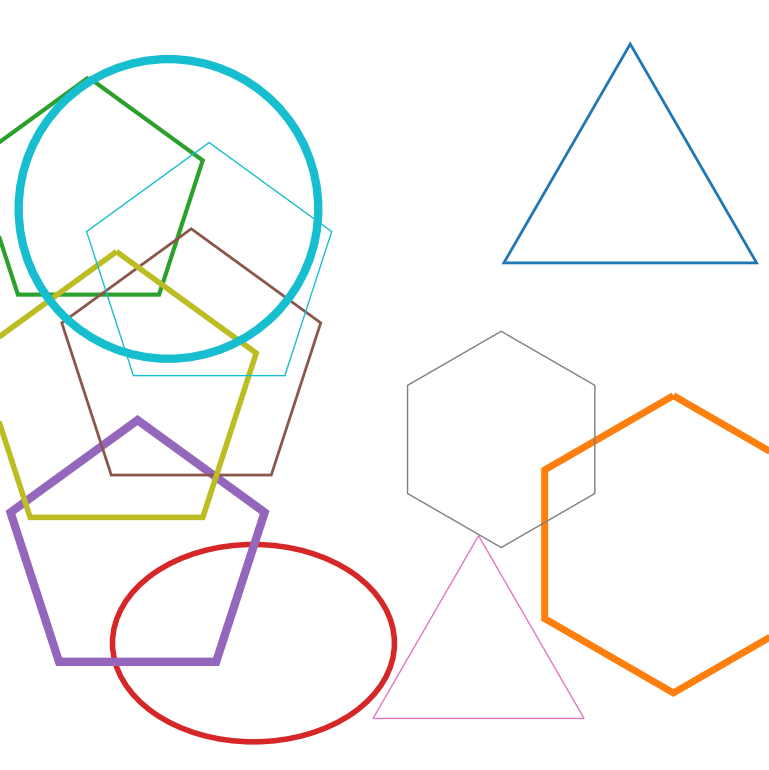[{"shape": "triangle", "thickness": 1, "radius": 0.95, "center": [0.818, 0.753]}, {"shape": "hexagon", "thickness": 2.5, "radius": 0.97, "center": [0.875, 0.293]}, {"shape": "pentagon", "thickness": 1.5, "radius": 0.78, "center": [0.115, 0.744]}, {"shape": "oval", "thickness": 2, "radius": 0.92, "center": [0.329, 0.165]}, {"shape": "pentagon", "thickness": 3, "radius": 0.87, "center": [0.179, 0.281]}, {"shape": "pentagon", "thickness": 1, "radius": 0.88, "center": [0.248, 0.526]}, {"shape": "triangle", "thickness": 0.5, "radius": 0.79, "center": [0.622, 0.146]}, {"shape": "hexagon", "thickness": 0.5, "radius": 0.7, "center": [0.651, 0.429]}, {"shape": "pentagon", "thickness": 2, "radius": 0.95, "center": [0.151, 0.482]}, {"shape": "pentagon", "thickness": 0.5, "radius": 0.84, "center": [0.272, 0.648]}, {"shape": "circle", "thickness": 3, "radius": 0.97, "center": [0.219, 0.729]}]